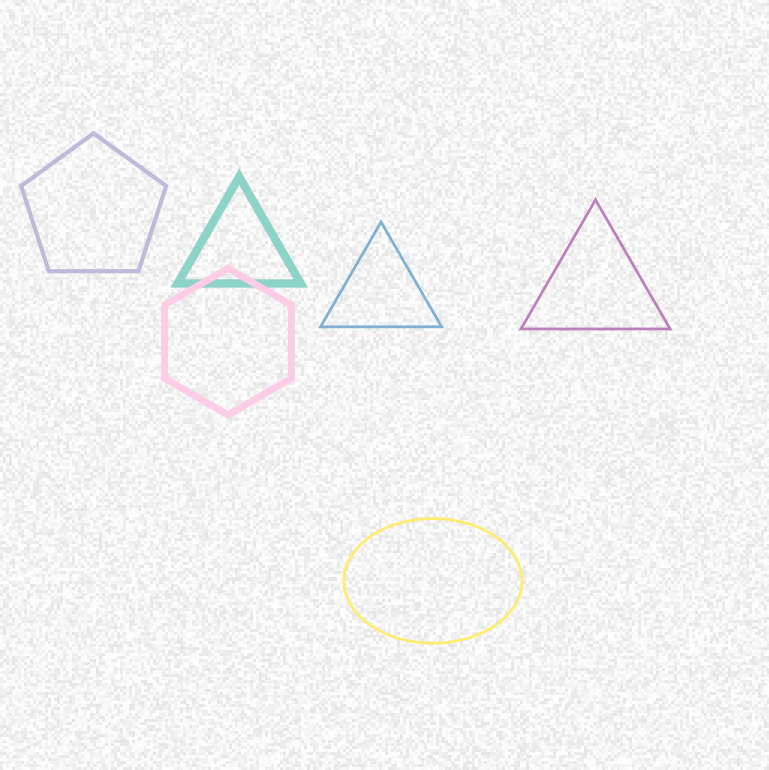[{"shape": "triangle", "thickness": 3, "radius": 0.46, "center": [0.311, 0.678]}, {"shape": "pentagon", "thickness": 1.5, "radius": 0.5, "center": [0.122, 0.728]}, {"shape": "triangle", "thickness": 1, "radius": 0.45, "center": [0.495, 0.621]}, {"shape": "hexagon", "thickness": 2.5, "radius": 0.48, "center": [0.296, 0.556]}, {"shape": "triangle", "thickness": 1, "radius": 0.56, "center": [0.773, 0.629]}, {"shape": "oval", "thickness": 1, "radius": 0.58, "center": [0.562, 0.246]}]